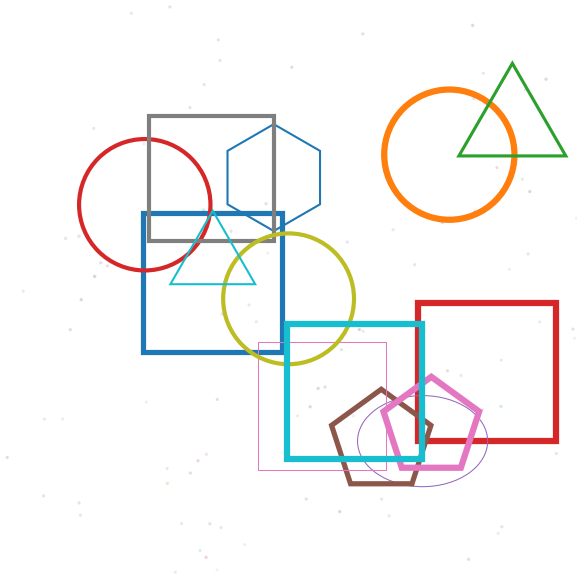[{"shape": "square", "thickness": 2.5, "radius": 0.6, "center": [0.368, 0.51]}, {"shape": "hexagon", "thickness": 1, "radius": 0.46, "center": [0.474, 0.692]}, {"shape": "circle", "thickness": 3, "radius": 0.56, "center": [0.778, 0.731]}, {"shape": "triangle", "thickness": 1.5, "radius": 0.53, "center": [0.887, 0.783]}, {"shape": "circle", "thickness": 2, "radius": 0.57, "center": [0.251, 0.645]}, {"shape": "square", "thickness": 3, "radius": 0.6, "center": [0.844, 0.355]}, {"shape": "oval", "thickness": 0.5, "radius": 0.56, "center": [0.732, 0.235]}, {"shape": "pentagon", "thickness": 2.5, "radius": 0.45, "center": [0.66, 0.235]}, {"shape": "square", "thickness": 0.5, "radius": 0.55, "center": [0.558, 0.295]}, {"shape": "pentagon", "thickness": 3, "radius": 0.44, "center": [0.747, 0.26]}, {"shape": "square", "thickness": 2, "radius": 0.54, "center": [0.367, 0.69]}, {"shape": "circle", "thickness": 2, "radius": 0.57, "center": [0.5, 0.482]}, {"shape": "triangle", "thickness": 1, "radius": 0.42, "center": [0.368, 0.549]}, {"shape": "square", "thickness": 3, "radius": 0.59, "center": [0.614, 0.322]}]